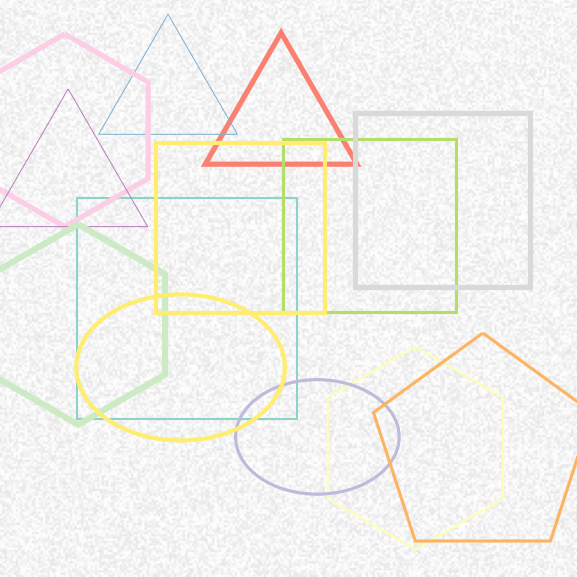[{"shape": "square", "thickness": 1, "radius": 0.96, "center": [0.324, 0.465]}, {"shape": "hexagon", "thickness": 1, "radius": 0.88, "center": [0.719, 0.223]}, {"shape": "oval", "thickness": 1.5, "radius": 0.71, "center": [0.55, 0.243]}, {"shape": "triangle", "thickness": 2.5, "radius": 0.76, "center": [0.487, 0.791]}, {"shape": "triangle", "thickness": 0.5, "radius": 0.69, "center": [0.291, 0.836]}, {"shape": "pentagon", "thickness": 1.5, "radius": 1.0, "center": [0.836, 0.223]}, {"shape": "square", "thickness": 1.5, "radius": 0.75, "center": [0.639, 0.608]}, {"shape": "hexagon", "thickness": 2.5, "radius": 0.83, "center": [0.112, 0.773]}, {"shape": "square", "thickness": 2.5, "radius": 0.76, "center": [0.767, 0.653]}, {"shape": "triangle", "thickness": 0.5, "radius": 0.79, "center": [0.118, 0.686]}, {"shape": "hexagon", "thickness": 3, "radius": 0.87, "center": [0.136, 0.437]}, {"shape": "square", "thickness": 2, "radius": 0.73, "center": [0.416, 0.605]}, {"shape": "oval", "thickness": 2, "radius": 0.9, "center": [0.313, 0.363]}]